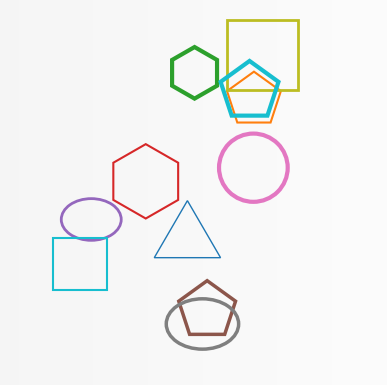[{"shape": "triangle", "thickness": 1, "radius": 0.49, "center": [0.484, 0.38]}, {"shape": "pentagon", "thickness": 1.5, "radius": 0.37, "center": [0.655, 0.741]}, {"shape": "hexagon", "thickness": 3, "radius": 0.33, "center": [0.502, 0.811]}, {"shape": "hexagon", "thickness": 1.5, "radius": 0.48, "center": [0.376, 0.529]}, {"shape": "oval", "thickness": 2, "radius": 0.39, "center": [0.235, 0.43]}, {"shape": "pentagon", "thickness": 2.5, "radius": 0.39, "center": [0.535, 0.194]}, {"shape": "circle", "thickness": 3, "radius": 0.44, "center": [0.654, 0.564]}, {"shape": "oval", "thickness": 2.5, "radius": 0.47, "center": [0.522, 0.159]}, {"shape": "square", "thickness": 2, "radius": 0.46, "center": [0.677, 0.856]}, {"shape": "pentagon", "thickness": 3, "radius": 0.39, "center": [0.644, 0.763]}, {"shape": "square", "thickness": 1.5, "radius": 0.34, "center": [0.206, 0.314]}]